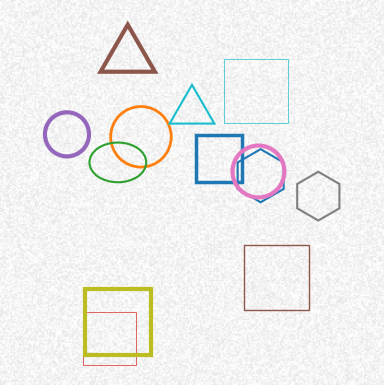[{"shape": "square", "thickness": 2.5, "radius": 0.3, "center": [0.568, 0.588]}, {"shape": "hexagon", "thickness": 1.5, "radius": 0.34, "center": [0.677, 0.544]}, {"shape": "circle", "thickness": 2, "radius": 0.39, "center": [0.366, 0.645]}, {"shape": "oval", "thickness": 1.5, "radius": 0.37, "center": [0.306, 0.578]}, {"shape": "square", "thickness": 0.5, "radius": 0.34, "center": [0.284, 0.121]}, {"shape": "circle", "thickness": 3, "radius": 0.29, "center": [0.174, 0.651]}, {"shape": "square", "thickness": 1, "radius": 0.42, "center": [0.718, 0.279]}, {"shape": "triangle", "thickness": 3, "radius": 0.41, "center": [0.332, 0.854]}, {"shape": "circle", "thickness": 3, "radius": 0.34, "center": [0.671, 0.555]}, {"shape": "hexagon", "thickness": 1.5, "radius": 0.32, "center": [0.827, 0.491]}, {"shape": "square", "thickness": 3, "radius": 0.43, "center": [0.306, 0.163]}, {"shape": "square", "thickness": 0.5, "radius": 0.42, "center": [0.664, 0.763]}, {"shape": "triangle", "thickness": 1.5, "radius": 0.34, "center": [0.499, 0.713]}]